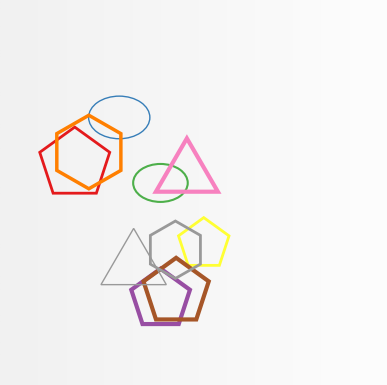[{"shape": "pentagon", "thickness": 2, "radius": 0.47, "center": [0.193, 0.575]}, {"shape": "oval", "thickness": 1, "radius": 0.4, "center": [0.308, 0.695]}, {"shape": "oval", "thickness": 1.5, "radius": 0.35, "center": [0.414, 0.525]}, {"shape": "pentagon", "thickness": 3, "radius": 0.4, "center": [0.414, 0.223]}, {"shape": "hexagon", "thickness": 2.5, "radius": 0.48, "center": [0.229, 0.605]}, {"shape": "pentagon", "thickness": 2, "radius": 0.34, "center": [0.526, 0.366]}, {"shape": "pentagon", "thickness": 3, "radius": 0.44, "center": [0.455, 0.242]}, {"shape": "triangle", "thickness": 3, "radius": 0.46, "center": [0.482, 0.548]}, {"shape": "triangle", "thickness": 1, "radius": 0.49, "center": [0.345, 0.309]}, {"shape": "hexagon", "thickness": 2, "radius": 0.37, "center": [0.453, 0.351]}]